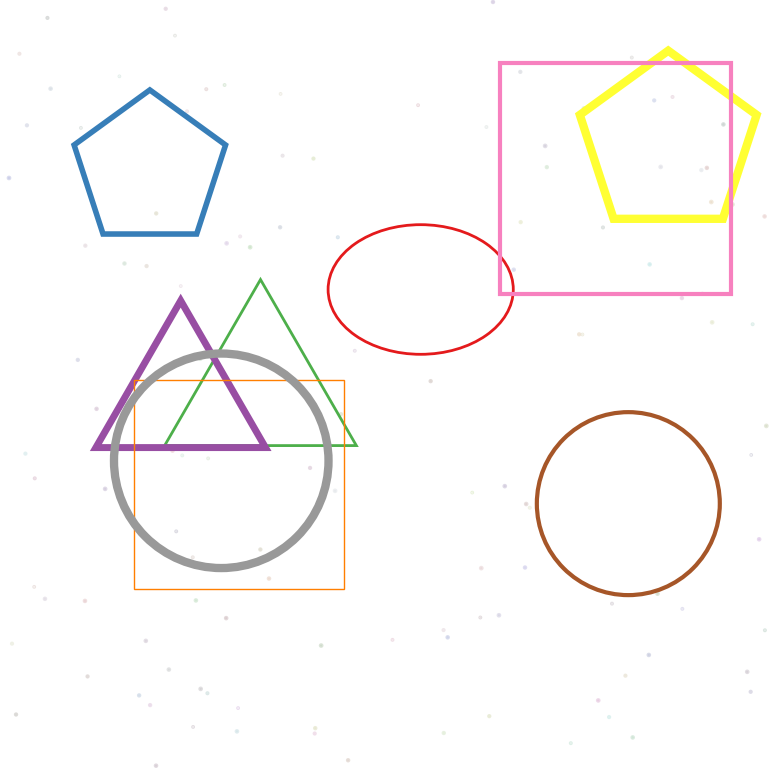[{"shape": "oval", "thickness": 1, "radius": 0.6, "center": [0.546, 0.624]}, {"shape": "pentagon", "thickness": 2, "radius": 0.52, "center": [0.195, 0.78]}, {"shape": "triangle", "thickness": 1, "radius": 0.72, "center": [0.338, 0.493]}, {"shape": "triangle", "thickness": 2.5, "radius": 0.64, "center": [0.235, 0.482]}, {"shape": "square", "thickness": 0.5, "radius": 0.68, "center": [0.31, 0.371]}, {"shape": "pentagon", "thickness": 3, "radius": 0.6, "center": [0.868, 0.813]}, {"shape": "circle", "thickness": 1.5, "radius": 0.59, "center": [0.816, 0.346]}, {"shape": "square", "thickness": 1.5, "radius": 0.75, "center": [0.8, 0.769]}, {"shape": "circle", "thickness": 3, "radius": 0.7, "center": [0.287, 0.402]}]